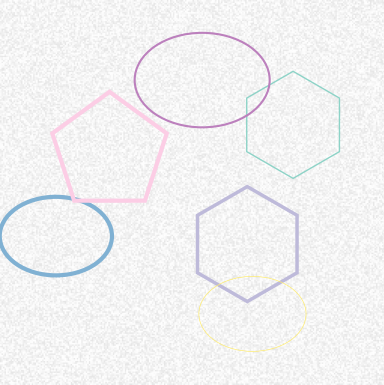[{"shape": "hexagon", "thickness": 1, "radius": 0.7, "center": [0.761, 0.676]}, {"shape": "hexagon", "thickness": 2.5, "radius": 0.75, "center": [0.642, 0.366]}, {"shape": "oval", "thickness": 3, "radius": 0.73, "center": [0.145, 0.387]}, {"shape": "pentagon", "thickness": 3, "radius": 0.78, "center": [0.284, 0.605]}, {"shape": "oval", "thickness": 1.5, "radius": 0.88, "center": [0.525, 0.792]}, {"shape": "oval", "thickness": 0.5, "radius": 0.7, "center": [0.656, 0.185]}]